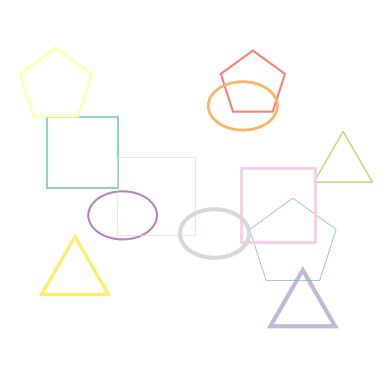[{"shape": "square", "thickness": 1.5, "radius": 0.46, "center": [0.215, 0.604]}, {"shape": "pentagon", "thickness": 2, "radius": 0.49, "center": [0.145, 0.777]}, {"shape": "triangle", "thickness": 3, "radius": 0.49, "center": [0.786, 0.201]}, {"shape": "pentagon", "thickness": 1.5, "radius": 0.44, "center": [0.657, 0.781]}, {"shape": "pentagon", "thickness": 0.5, "radius": 0.59, "center": [0.761, 0.367]}, {"shape": "oval", "thickness": 2, "radius": 0.45, "center": [0.631, 0.725]}, {"shape": "triangle", "thickness": 1, "radius": 0.44, "center": [0.891, 0.571]}, {"shape": "square", "thickness": 2, "radius": 0.48, "center": [0.722, 0.468]}, {"shape": "oval", "thickness": 3, "radius": 0.45, "center": [0.557, 0.393]}, {"shape": "oval", "thickness": 1.5, "radius": 0.45, "center": [0.319, 0.441]}, {"shape": "square", "thickness": 0.5, "radius": 0.51, "center": [0.406, 0.491]}, {"shape": "triangle", "thickness": 2.5, "radius": 0.5, "center": [0.195, 0.285]}]